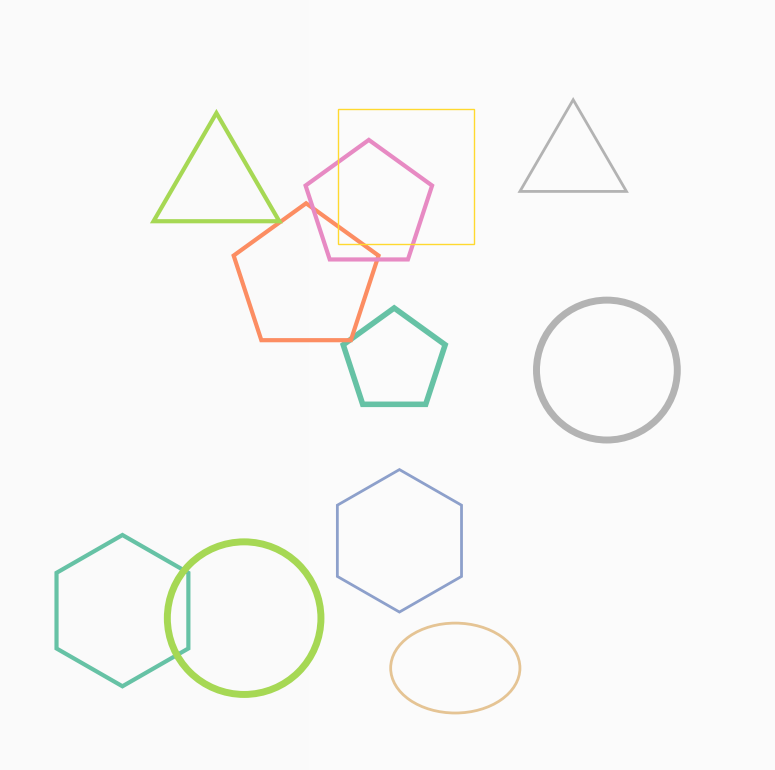[{"shape": "hexagon", "thickness": 1.5, "radius": 0.49, "center": [0.158, 0.207]}, {"shape": "pentagon", "thickness": 2, "radius": 0.35, "center": [0.509, 0.531]}, {"shape": "pentagon", "thickness": 1.5, "radius": 0.49, "center": [0.395, 0.638]}, {"shape": "hexagon", "thickness": 1, "radius": 0.46, "center": [0.515, 0.298]}, {"shape": "pentagon", "thickness": 1.5, "radius": 0.43, "center": [0.476, 0.732]}, {"shape": "circle", "thickness": 2.5, "radius": 0.5, "center": [0.315, 0.197]}, {"shape": "triangle", "thickness": 1.5, "radius": 0.47, "center": [0.279, 0.76]}, {"shape": "square", "thickness": 0.5, "radius": 0.44, "center": [0.524, 0.771]}, {"shape": "oval", "thickness": 1, "radius": 0.42, "center": [0.587, 0.132]}, {"shape": "circle", "thickness": 2.5, "radius": 0.45, "center": [0.783, 0.519]}, {"shape": "triangle", "thickness": 1, "radius": 0.4, "center": [0.74, 0.791]}]